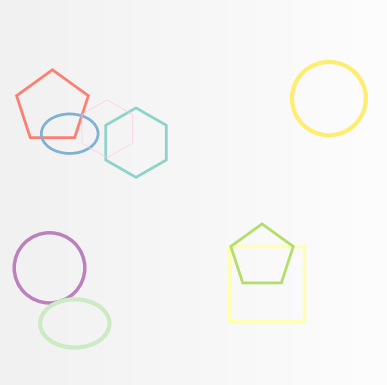[{"shape": "hexagon", "thickness": 2, "radius": 0.45, "center": [0.351, 0.63]}, {"shape": "square", "thickness": 2.5, "radius": 0.49, "center": [0.687, 0.264]}, {"shape": "pentagon", "thickness": 2, "radius": 0.49, "center": [0.135, 0.721]}, {"shape": "oval", "thickness": 2, "radius": 0.37, "center": [0.18, 0.653]}, {"shape": "pentagon", "thickness": 2, "radius": 0.42, "center": [0.676, 0.334]}, {"shape": "hexagon", "thickness": 0.5, "radius": 0.38, "center": [0.277, 0.665]}, {"shape": "circle", "thickness": 2.5, "radius": 0.46, "center": [0.128, 0.304]}, {"shape": "oval", "thickness": 3, "radius": 0.45, "center": [0.193, 0.16]}, {"shape": "circle", "thickness": 3, "radius": 0.48, "center": [0.849, 0.744]}]